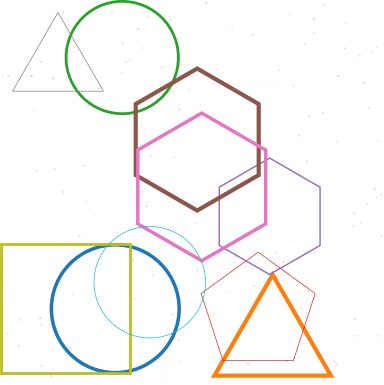[{"shape": "circle", "thickness": 2.5, "radius": 0.83, "center": [0.299, 0.198]}, {"shape": "triangle", "thickness": 3, "radius": 0.87, "center": [0.708, 0.112]}, {"shape": "circle", "thickness": 2, "radius": 0.73, "center": [0.317, 0.851]}, {"shape": "pentagon", "thickness": 0.5, "radius": 0.78, "center": [0.671, 0.189]}, {"shape": "hexagon", "thickness": 1, "radius": 0.76, "center": [0.7, 0.438]}, {"shape": "hexagon", "thickness": 3, "radius": 0.92, "center": [0.512, 0.638]}, {"shape": "hexagon", "thickness": 2.5, "radius": 0.96, "center": [0.524, 0.514]}, {"shape": "triangle", "thickness": 0.5, "radius": 0.68, "center": [0.151, 0.831]}, {"shape": "square", "thickness": 2, "radius": 0.84, "center": [0.171, 0.199]}, {"shape": "circle", "thickness": 0.5, "radius": 0.72, "center": [0.389, 0.267]}]